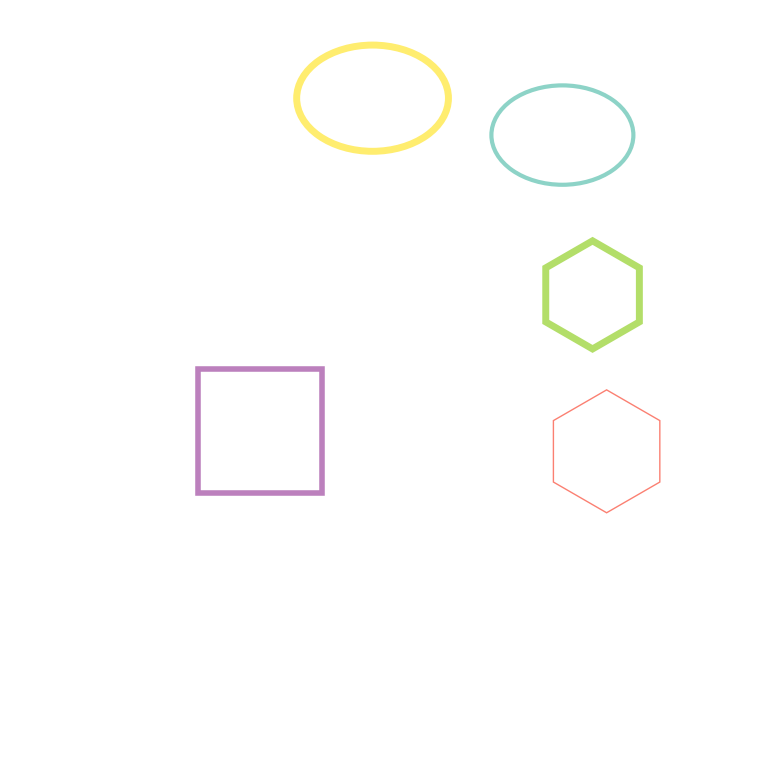[{"shape": "oval", "thickness": 1.5, "radius": 0.46, "center": [0.73, 0.825]}, {"shape": "hexagon", "thickness": 0.5, "radius": 0.4, "center": [0.788, 0.414]}, {"shape": "hexagon", "thickness": 2.5, "radius": 0.35, "center": [0.77, 0.617]}, {"shape": "square", "thickness": 2, "radius": 0.4, "center": [0.338, 0.44]}, {"shape": "oval", "thickness": 2.5, "radius": 0.49, "center": [0.484, 0.872]}]